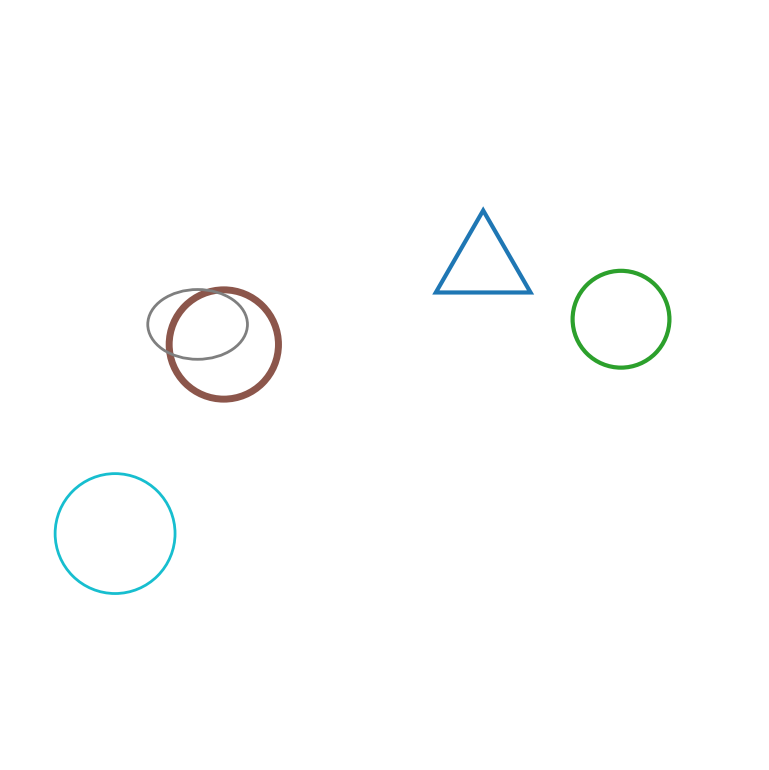[{"shape": "triangle", "thickness": 1.5, "radius": 0.36, "center": [0.628, 0.656]}, {"shape": "circle", "thickness": 1.5, "radius": 0.31, "center": [0.807, 0.585]}, {"shape": "circle", "thickness": 2.5, "radius": 0.35, "center": [0.291, 0.553]}, {"shape": "oval", "thickness": 1, "radius": 0.32, "center": [0.257, 0.579]}, {"shape": "circle", "thickness": 1, "radius": 0.39, "center": [0.149, 0.307]}]